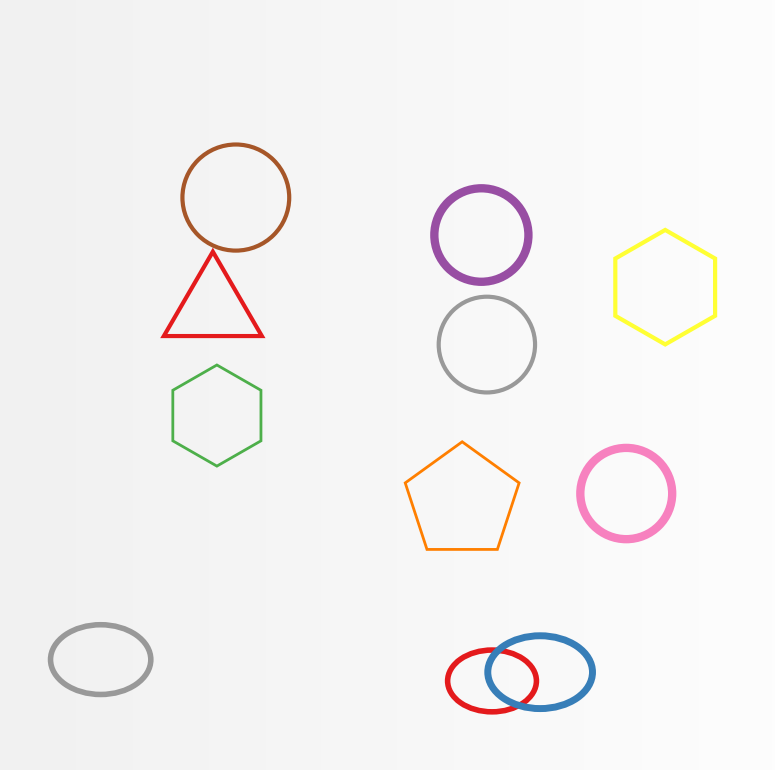[{"shape": "triangle", "thickness": 1.5, "radius": 0.37, "center": [0.275, 0.6]}, {"shape": "oval", "thickness": 2, "radius": 0.29, "center": [0.635, 0.116]}, {"shape": "oval", "thickness": 2.5, "radius": 0.34, "center": [0.697, 0.127]}, {"shape": "hexagon", "thickness": 1, "radius": 0.33, "center": [0.28, 0.46]}, {"shape": "circle", "thickness": 3, "radius": 0.3, "center": [0.621, 0.695]}, {"shape": "pentagon", "thickness": 1, "radius": 0.39, "center": [0.596, 0.349]}, {"shape": "hexagon", "thickness": 1.5, "radius": 0.37, "center": [0.858, 0.627]}, {"shape": "circle", "thickness": 1.5, "radius": 0.34, "center": [0.304, 0.743]}, {"shape": "circle", "thickness": 3, "radius": 0.3, "center": [0.808, 0.359]}, {"shape": "oval", "thickness": 2, "radius": 0.32, "center": [0.13, 0.143]}, {"shape": "circle", "thickness": 1.5, "radius": 0.31, "center": [0.628, 0.552]}]